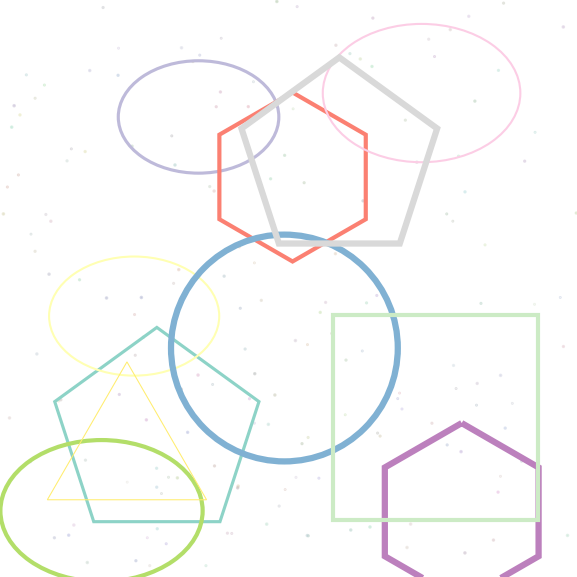[{"shape": "pentagon", "thickness": 1.5, "radius": 0.93, "center": [0.272, 0.246]}, {"shape": "oval", "thickness": 1, "radius": 0.74, "center": [0.232, 0.452]}, {"shape": "oval", "thickness": 1.5, "radius": 0.7, "center": [0.344, 0.797]}, {"shape": "hexagon", "thickness": 2, "radius": 0.73, "center": [0.507, 0.693]}, {"shape": "circle", "thickness": 3, "radius": 0.98, "center": [0.492, 0.397]}, {"shape": "oval", "thickness": 2, "radius": 0.88, "center": [0.176, 0.115]}, {"shape": "oval", "thickness": 1, "radius": 0.86, "center": [0.73, 0.838]}, {"shape": "pentagon", "thickness": 3, "radius": 0.89, "center": [0.588, 0.722]}, {"shape": "hexagon", "thickness": 3, "radius": 0.77, "center": [0.799, 0.113]}, {"shape": "square", "thickness": 2, "radius": 0.89, "center": [0.753, 0.276]}, {"shape": "triangle", "thickness": 0.5, "radius": 0.8, "center": [0.22, 0.213]}]